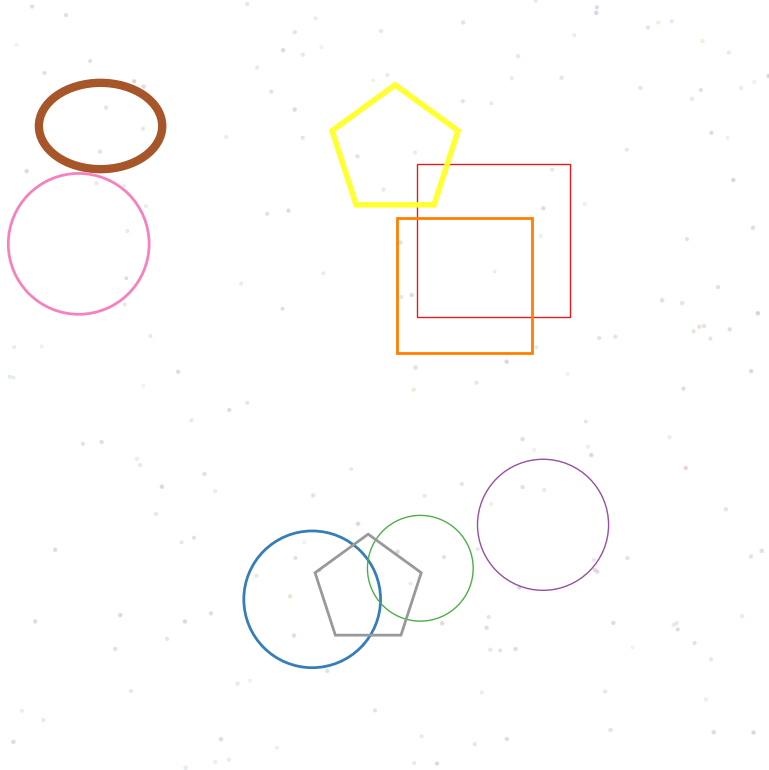[{"shape": "square", "thickness": 0.5, "radius": 0.5, "center": [0.641, 0.687]}, {"shape": "circle", "thickness": 1, "radius": 0.44, "center": [0.405, 0.222]}, {"shape": "circle", "thickness": 0.5, "radius": 0.34, "center": [0.546, 0.262]}, {"shape": "circle", "thickness": 0.5, "radius": 0.43, "center": [0.705, 0.318]}, {"shape": "square", "thickness": 1, "radius": 0.44, "center": [0.604, 0.629]}, {"shape": "pentagon", "thickness": 2, "radius": 0.43, "center": [0.513, 0.804]}, {"shape": "oval", "thickness": 3, "radius": 0.4, "center": [0.131, 0.836]}, {"shape": "circle", "thickness": 1, "radius": 0.46, "center": [0.102, 0.683]}, {"shape": "pentagon", "thickness": 1, "radius": 0.36, "center": [0.478, 0.234]}]